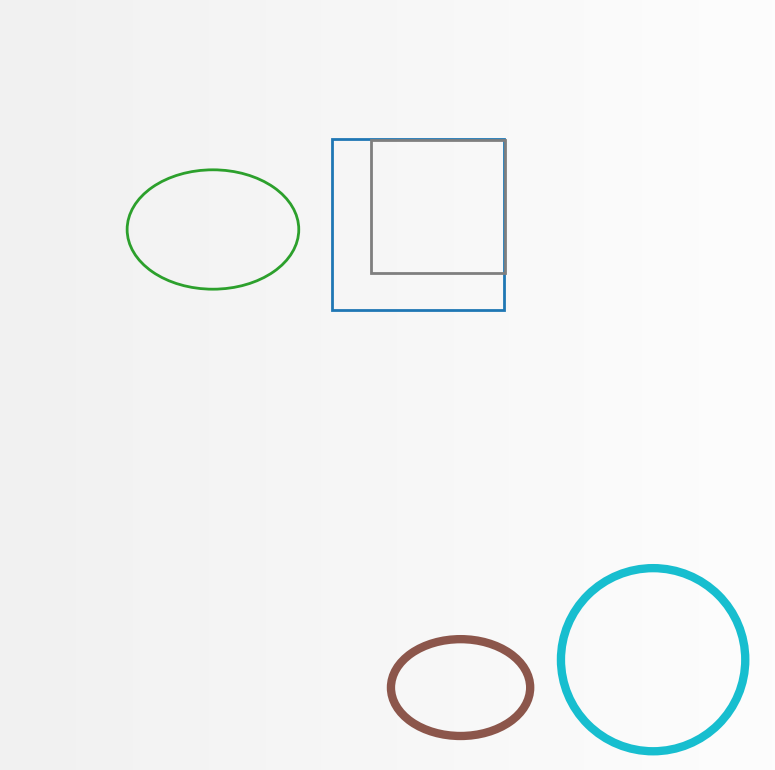[{"shape": "square", "thickness": 1, "radius": 0.56, "center": [0.54, 0.708]}, {"shape": "oval", "thickness": 1, "radius": 0.55, "center": [0.275, 0.702]}, {"shape": "oval", "thickness": 3, "radius": 0.45, "center": [0.594, 0.107]}, {"shape": "square", "thickness": 1, "radius": 0.43, "center": [0.565, 0.732]}, {"shape": "circle", "thickness": 3, "radius": 0.59, "center": [0.843, 0.143]}]